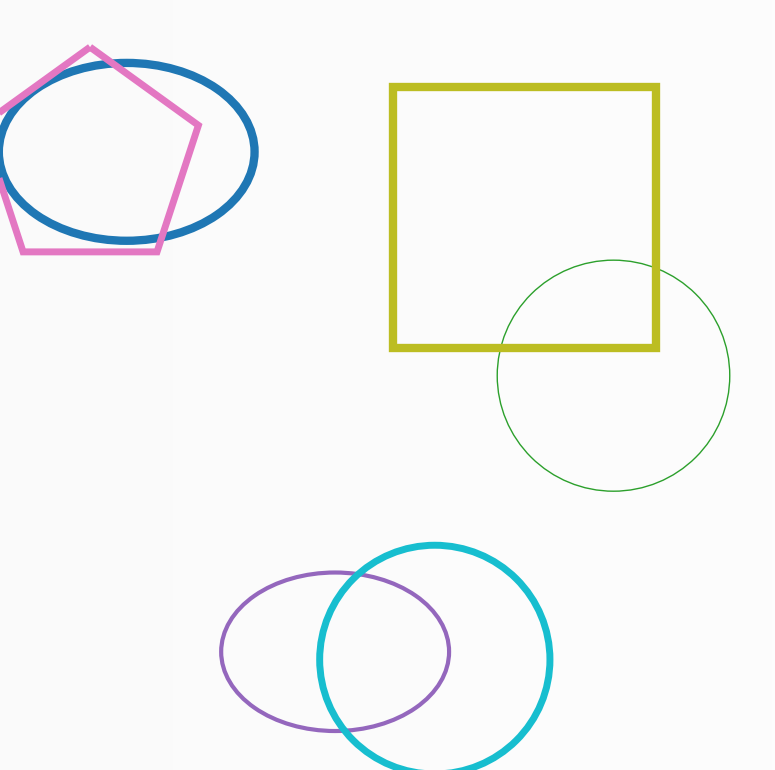[{"shape": "oval", "thickness": 3, "radius": 0.82, "center": [0.163, 0.803]}, {"shape": "circle", "thickness": 0.5, "radius": 0.75, "center": [0.792, 0.512]}, {"shape": "oval", "thickness": 1.5, "radius": 0.74, "center": [0.432, 0.154]}, {"shape": "pentagon", "thickness": 2.5, "radius": 0.74, "center": [0.116, 0.792]}, {"shape": "square", "thickness": 3, "radius": 0.85, "center": [0.677, 0.718]}, {"shape": "circle", "thickness": 2.5, "radius": 0.74, "center": [0.561, 0.143]}]